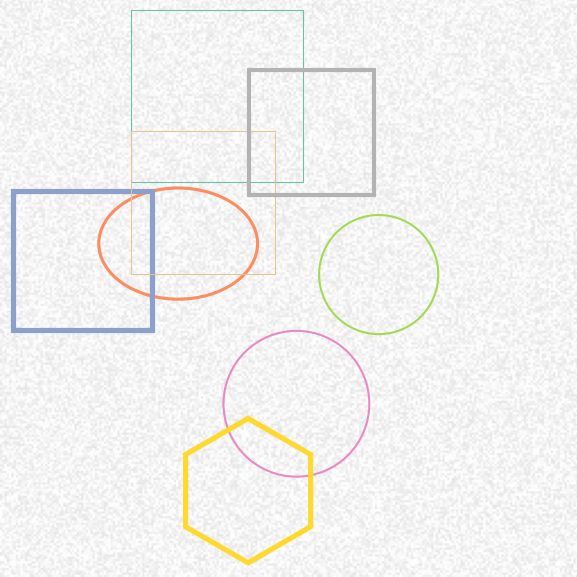[{"shape": "square", "thickness": 0.5, "radius": 0.74, "center": [0.375, 0.833]}, {"shape": "oval", "thickness": 1.5, "radius": 0.69, "center": [0.309, 0.577]}, {"shape": "square", "thickness": 2.5, "radius": 0.6, "center": [0.143, 0.548]}, {"shape": "circle", "thickness": 1, "radius": 0.63, "center": [0.513, 0.3]}, {"shape": "circle", "thickness": 1, "radius": 0.52, "center": [0.656, 0.524]}, {"shape": "hexagon", "thickness": 2.5, "radius": 0.63, "center": [0.43, 0.15]}, {"shape": "square", "thickness": 0.5, "radius": 0.62, "center": [0.351, 0.649]}, {"shape": "square", "thickness": 2, "radius": 0.54, "center": [0.539, 0.77]}]